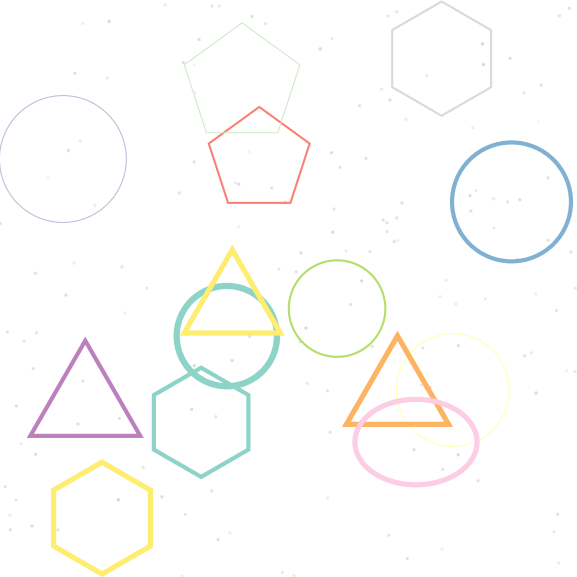[{"shape": "circle", "thickness": 3, "radius": 0.43, "center": [0.393, 0.417]}, {"shape": "hexagon", "thickness": 2, "radius": 0.47, "center": [0.348, 0.268]}, {"shape": "circle", "thickness": 0.5, "radius": 0.49, "center": [0.784, 0.324]}, {"shape": "circle", "thickness": 0.5, "radius": 0.55, "center": [0.109, 0.724]}, {"shape": "pentagon", "thickness": 1, "radius": 0.46, "center": [0.449, 0.722]}, {"shape": "circle", "thickness": 2, "radius": 0.51, "center": [0.886, 0.65]}, {"shape": "triangle", "thickness": 2.5, "radius": 0.51, "center": [0.688, 0.315]}, {"shape": "circle", "thickness": 1, "radius": 0.42, "center": [0.584, 0.465]}, {"shape": "oval", "thickness": 2.5, "radius": 0.53, "center": [0.72, 0.234]}, {"shape": "hexagon", "thickness": 1, "radius": 0.49, "center": [0.765, 0.898]}, {"shape": "triangle", "thickness": 2, "radius": 0.55, "center": [0.148, 0.299]}, {"shape": "pentagon", "thickness": 0.5, "radius": 0.53, "center": [0.419, 0.854]}, {"shape": "triangle", "thickness": 2.5, "radius": 0.48, "center": [0.402, 0.471]}, {"shape": "hexagon", "thickness": 2.5, "radius": 0.48, "center": [0.177, 0.102]}]